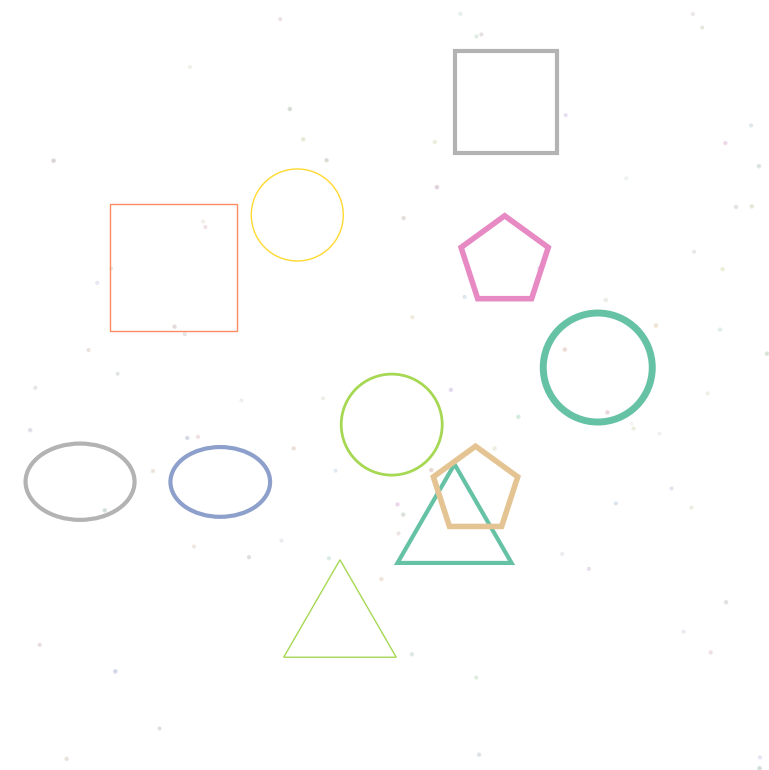[{"shape": "circle", "thickness": 2.5, "radius": 0.35, "center": [0.776, 0.523]}, {"shape": "triangle", "thickness": 1.5, "radius": 0.43, "center": [0.59, 0.312]}, {"shape": "square", "thickness": 0.5, "radius": 0.41, "center": [0.225, 0.652]}, {"shape": "oval", "thickness": 1.5, "radius": 0.32, "center": [0.286, 0.374]}, {"shape": "pentagon", "thickness": 2, "radius": 0.3, "center": [0.655, 0.66]}, {"shape": "triangle", "thickness": 0.5, "radius": 0.42, "center": [0.442, 0.189]}, {"shape": "circle", "thickness": 1, "radius": 0.33, "center": [0.509, 0.449]}, {"shape": "circle", "thickness": 0.5, "radius": 0.3, "center": [0.386, 0.721]}, {"shape": "pentagon", "thickness": 2, "radius": 0.29, "center": [0.618, 0.363]}, {"shape": "square", "thickness": 1.5, "radius": 0.33, "center": [0.657, 0.868]}, {"shape": "oval", "thickness": 1.5, "radius": 0.35, "center": [0.104, 0.374]}]